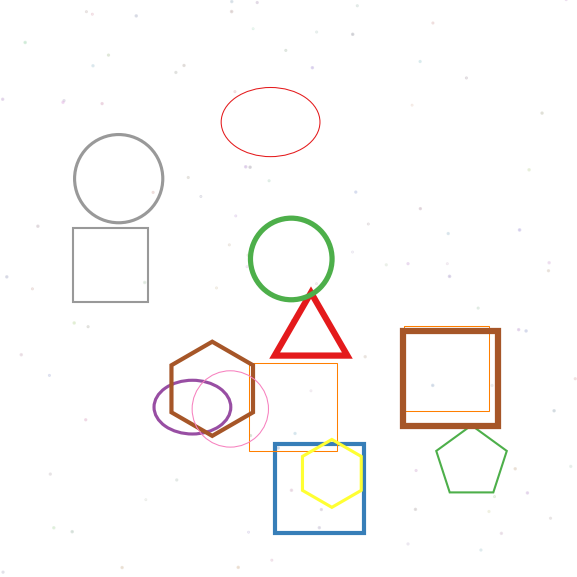[{"shape": "oval", "thickness": 0.5, "radius": 0.43, "center": [0.469, 0.788]}, {"shape": "triangle", "thickness": 3, "radius": 0.36, "center": [0.539, 0.42]}, {"shape": "square", "thickness": 2, "radius": 0.39, "center": [0.553, 0.153]}, {"shape": "circle", "thickness": 2.5, "radius": 0.35, "center": [0.504, 0.551]}, {"shape": "pentagon", "thickness": 1, "radius": 0.32, "center": [0.816, 0.198]}, {"shape": "oval", "thickness": 1.5, "radius": 0.33, "center": [0.333, 0.294]}, {"shape": "square", "thickness": 0.5, "radius": 0.38, "center": [0.508, 0.294]}, {"shape": "square", "thickness": 0.5, "radius": 0.37, "center": [0.773, 0.361]}, {"shape": "hexagon", "thickness": 1.5, "radius": 0.29, "center": [0.575, 0.179]}, {"shape": "square", "thickness": 3, "radius": 0.41, "center": [0.78, 0.344]}, {"shape": "hexagon", "thickness": 2, "radius": 0.41, "center": [0.368, 0.326]}, {"shape": "circle", "thickness": 0.5, "radius": 0.33, "center": [0.399, 0.291]}, {"shape": "square", "thickness": 1, "radius": 0.32, "center": [0.192, 0.54]}, {"shape": "circle", "thickness": 1.5, "radius": 0.38, "center": [0.206, 0.69]}]